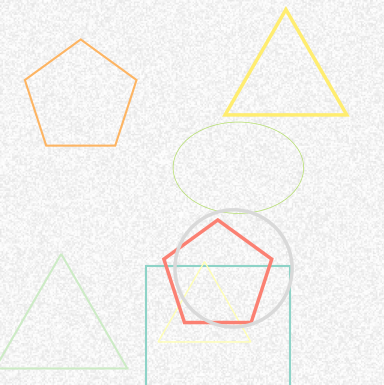[{"shape": "square", "thickness": 1.5, "radius": 0.93, "center": [0.565, 0.123]}, {"shape": "triangle", "thickness": 1, "radius": 0.7, "center": [0.531, 0.181]}, {"shape": "pentagon", "thickness": 2.5, "radius": 0.74, "center": [0.566, 0.281]}, {"shape": "pentagon", "thickness": 1.5, "radius": 0.76, "center": [0.21, 0.745]}, {"shape": "oval", "thickness": 0.5, "radius": 0.85, "center": [0.619, 0.564]}, {"shape": "circle", "thickness": 2.5, "radius": 0.76, "center": [0.607, 0.303]}, {"shape": "triangle", "thickness": 1.5, "radius": 0.99, "center": [0.159, 0.142]}, {"shape": "triangle", "thickness": 2.5, "radius": 0.91, "center": [0.743, 0.793]}]